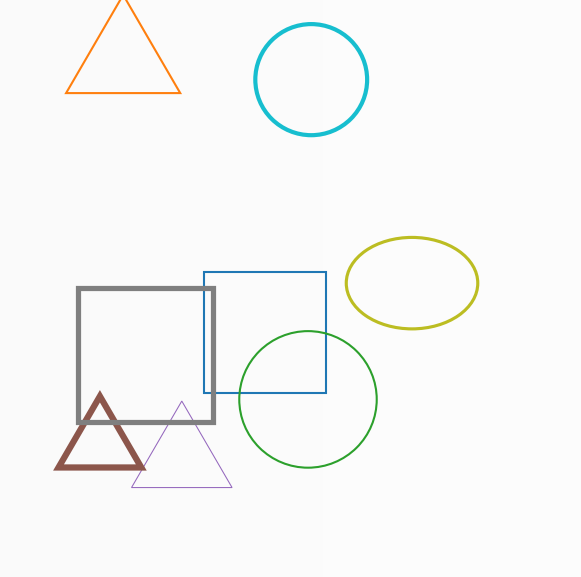[{"shape": "square", "thickness": 1, "radius": 0.52, "center": [0.456, 0.423]}, {"shape": "triangle", "thickness": 1, "radius": 0.57, "center": [0.212, 0.895]}, {"shape": "circle", "thickness": 1, "radius": 0.59, "center": [0.53, 0.308]}, {"shape": "triangle", "thickness": 0.5, "radius": 0.5, "center": [0.313, 0.205]}, {"shape": "triangle", "thickness": 3, "radius": 0.41, "center": [0.172, 0.231]}, {"shape": "square", "thickness": 2.5, "radius": 0.58, "center": [0.251, 0.385]}, {"shape": "oval", "thickness": 1.5, "radius": 0.57, "center": [0.709, 0.509]}, {"shape": "circle", "thickness": 2, "radius": 0.48, "center": [0.535, 0.861]}]